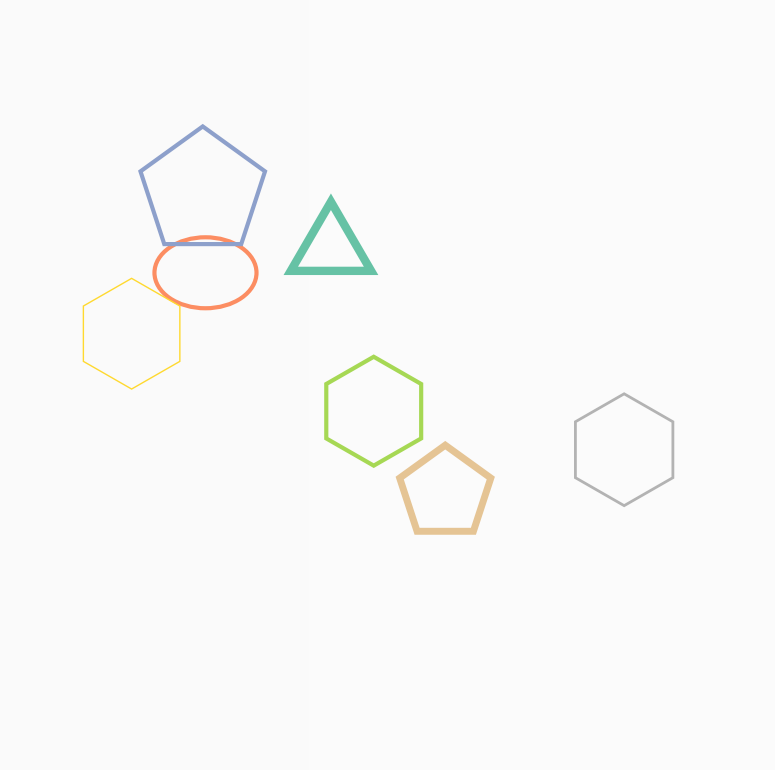[{"shape": "triangle", "thickness": 3, "radius": 0.3, "center": [0.427, 0.678]}, {"shape": "oval", "thickness": 1.5, "radius": 0.33, "center": [0.265, 0.646]}, {"shape": "pentagon", "thickness": 1.5, "radius": 0.42, "center": [0.262, 0.751]}, {"shape": "hexagon", "thickness": 1.5, "radius": 0.35, "center": [0.482, 0.466]}, {"shape": "hexagon", "thickness": 0.5, "radius": 0.36, "center": [0.17, 0.567]}, {"shape": "pentagon", "thickness": 2.5, "radius": 0.31, "center": [0.575, 0.36]}, {"shape": "hexagon", "thickness": 1, "radius": 0.36, "center": [0.805, 0.416]}]